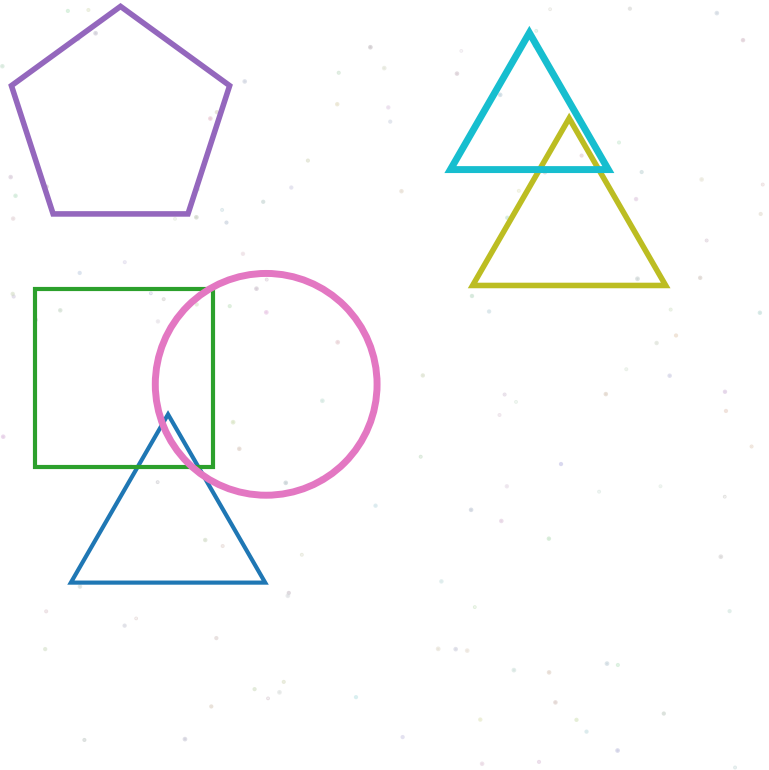[{"shape": "triangle", "thickness": 1.5, "radius": 0.73, "center": [0.218, 0.316]}, {"shape": "square", "thickness": 1.5, "radius": 0.58, "center": [0.161, 0.509]}, {"shape": "pentagon", "thickness": 2, "radius": 0.74, "center": [0.157, 0.843]}, {"shape": "circle", "thickness": 2.5, "radius": 0.72, "center": [0.346, 0.501]}, {"shape": "triangle", "thickness": 2, "radius": 0.72, "center": [0.739, 0.702]}, {"shape": "triangle", "thickness": 2.5, "radius": 0.59, "center": [0.687, 0.839]}]